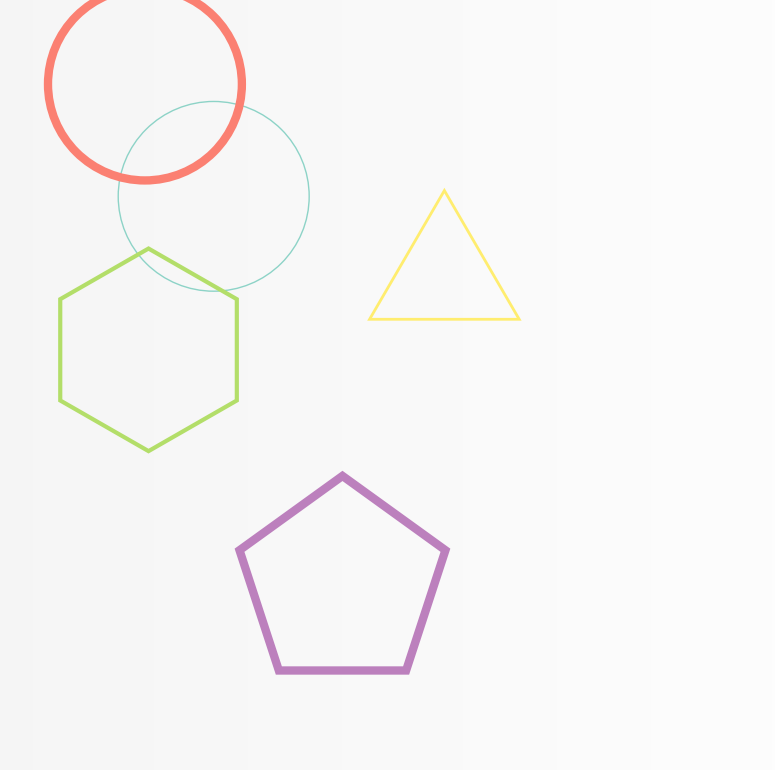[{"shape": "circle", "thickness": 0.5, "radius": 0.62, "center": [0.276, 0.745]}, {"shape": "circle", "thickness": 3, "radius": 0.63, "center": [0.187, 0.891]}, {"shape": "hexagon", "thickness": 1.5, "radius": 0.66, "center": [0.192, 0.546]}, {"shape": "pentagon", "thickness": 3, "radius": 0.7, "center": [0.442, 0.242]}, {"shape": "triangle", "thickness": 1, "radius": 0.56, "center": [0.573, 0.641]}]